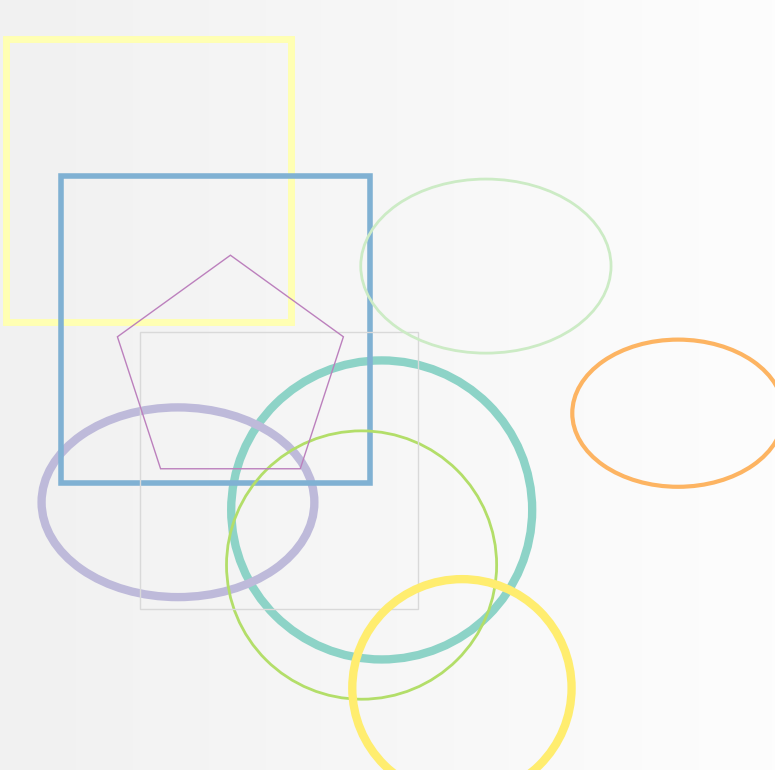[{"shape": "circle", "thickness": 3, "radius": 0.97, "center": [0.493, 0.338]}, {"shape": "square", "thickness": 2.5, "radius": 0.92, "center": [0.192, 0.766]}, {"shape": "oval", "thickness": 3, "radius": 0.88, "center": [0.23, 0.348]}, {"shape": "square", "thickness": 2, "radius": 1.0, "center": [0.279, 0.572]}, {"shape": "oval", "thickness": 1.5, "radius": 0.68, "center": [0.875, 0.463]}, {"shape": "circle", "thickness": 1, "radius": 0.87, "center": [0.467, 0.266]}, {"shape": "square", "thickness": 0.5, "radius": 0.9, "center": [0.36, 0.389]}, {"shape": "pentagon", "thickness": 0.5, "radius": 0.77, "center": [0.297, 0.515]}, {"shape": "oval", "thickness": 1, "radius": 0.81, "center": [0.627, 0.654]}, {"shape": "circle", "thickness": 3, "radius": 0.71, "center": [0.596, 0.106]}]